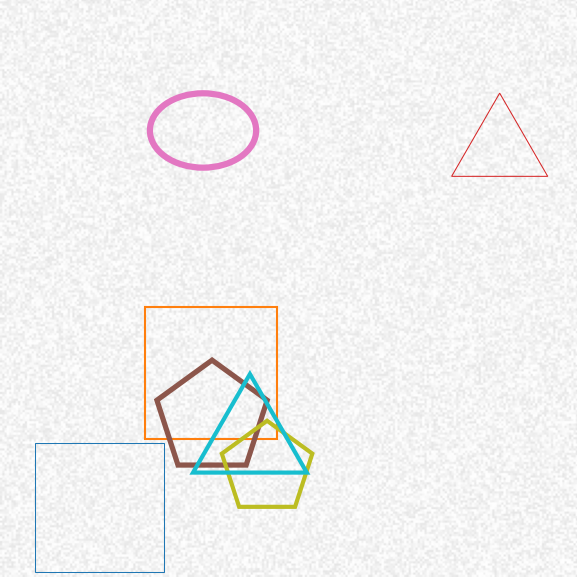[{"shape": "square", "thickness": 0.5, "radius": 0.56, "center": [0.172, 0.12]}, {"shape": "square", "thickness": 1, "radius": 0.57, "center": [0.365, 0.353]}, {"shape": "triangle", "thickness": 0.5, "radius": 0.48, "center": [0.865, 0.742]}, {"shape": "pentagon", "thickness": 2.5, "radius": 0.5, "center": [0.367, 0.275]}, {"shape": "oval", "thickness": 3, "radius": 0.46, "center": [0.352, 0.773]}, {"shape": "pentagon", "thickness": 2, "radius": 0.41, "center": [0.462, 0.188]}, {"shape": "triangle", "thickness": 2, "radius": 0.57, "center": [0.433, 0.238]}]